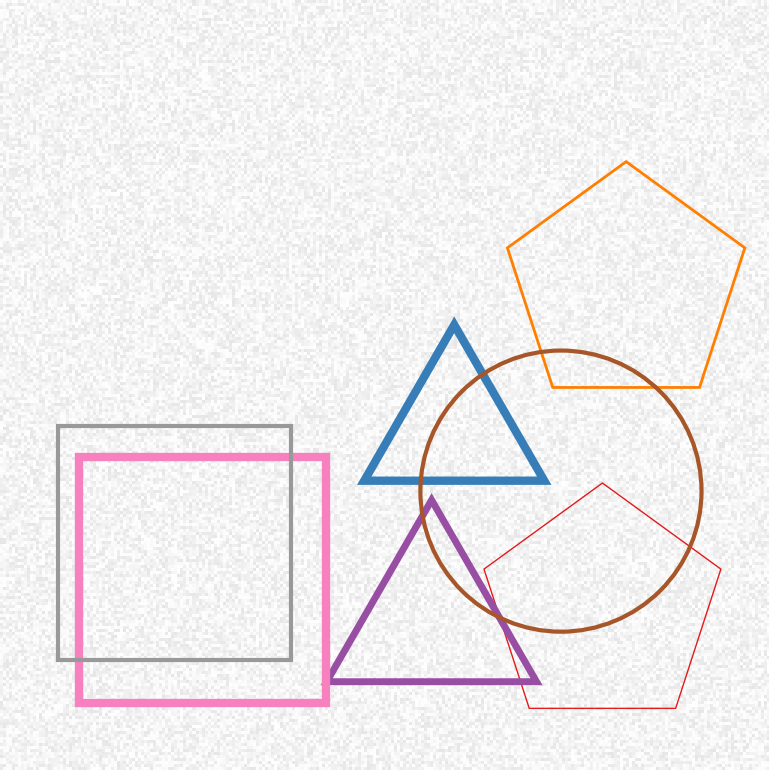[{"shape": "pentagon", "thickness": 0.5, "radius": 0.81, "center": [0.782, 0.211]}, {"shape": "triangle", "thickness": 3, "radius": 0.67, "center": [0.59, 0.443]}, {"shape": "triangle", "thickness": 2.5, "radius": 0.79, "center": [0.561, 0.193]}, {"shape": "pentagon", "thickness": 1, "radius": 0.81, "center": [0.813, 0.628]}, {"shape": "circle", "thickness": 1.5, "radius": 0.91, "center": [0.729, 0.362]}, {"shape": "square", "thickness": 3, "radius": 0.8, "center": [0.263, 0.247]}, {"shape": "square", "thickness": 1.5, "radius": 0.76, "center": [0.226, 0.295]}]